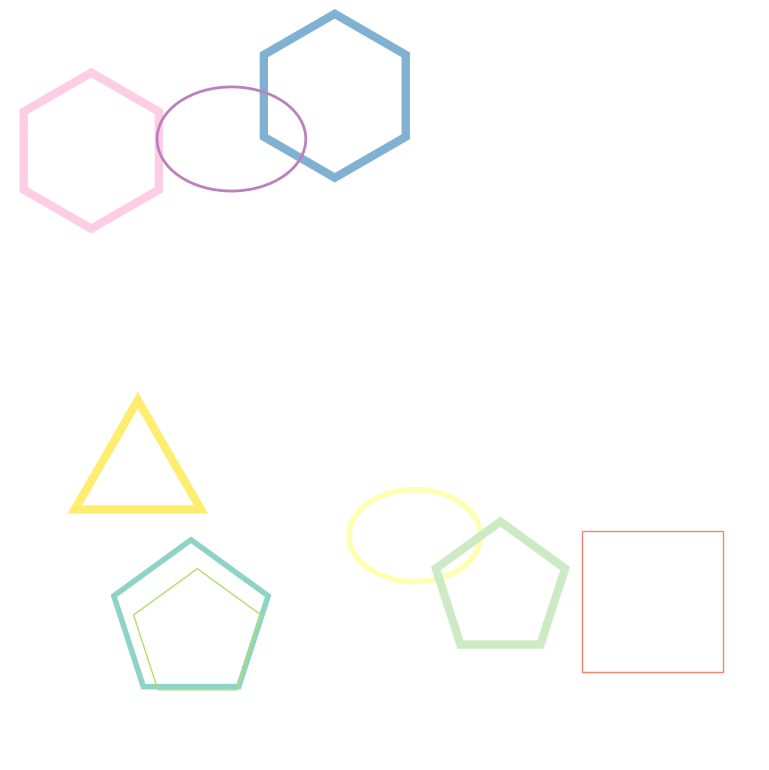[{"shape": "pentagon", "thickness": 2, "radius": 0.53, "center": [0.248, 0.194]}, {"shape": "oval", "thickness": 2, "radius": 0.43, "center": [0.539, 0.304]}, {"shape": "square", "thickness": 0.5, "radius": 0.46, "center": [0.848, 0.219]}, {"shape": "hexagon", "thickness": 3, "radius": 0.53, "center": [0.435, 0.876]}, {"shape": "pentagon", "thickness": 0.5, "radius": 0.44, "center": [0.256, 0.174]}, {"shape": "hexagon", "thickness": 3, "radius": 0.51, "center": [0.119, 0.804]}, {"shape": "oval", "thickness": 1, "radius": 0.48, "center": [0.301, 0.82]}, {"shape": "pentagon", "thickness": 3, "radius": 0.44, "center": [0.65, 0.234]}, {"shape": "triangle", "thickness": 3, "radius": 0.47, "center": [0.179, 0.386]}]